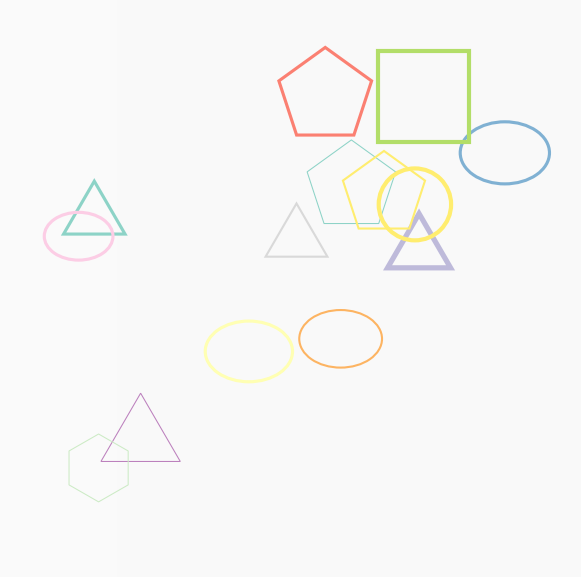[{"shape": "triangle", "thickness": 1.5, "radius": 0.31, "center": [0.162, 0.624]}, {"shape": "pentagon", "thickness": 0.5, "radius": 0.4, "center": [0.605, 0.677]}, {"shape": "oval", "thickness": 1.5, "radius": 0.38, "center": [0.428, 0.391]}, {"shape": "triangle", "thickness": 2.5, "radius": 0.31, "center": [0.721, 0.567]}, {"shape": "pentagon", "thickness": 1.5, "radius": 0.42, "center": [0.56, 0.833]}, {"shape": "oval", "thickness": 1.5, "radius": 0.38, "center": [0.869, 0.734]}, {"shape": "oval", "thickness": 1, "radius": 0.36, "center": [0.586, 0.412]}, {"shape": "square", "thickness": 2, "radius": 0.39, "center": [0.729, 0.833]}, {"shape": "oval", "thickness": 1.5, "radius": 0.3, "center": [0.135, 0.59]}, {"shape": "triangle", "thickness": 1, "radius": 0.31, "center": [0.51, 0.585]}, {"shape": "triangle", "thickness": 0.5, "radius": 0.39, "center": [0.242, 0.239]}, {"shape": "hexagon", "thickness": 0.5, "radius": 0.29, "center": [0.17, 0.189]}, {"shape": "circle", "thickness": 2, "radius": 0.31, "center": [0.714, 0.645]}, {"shape": "pentagon", "thickness": 1, "radius": 0.37, "center": [0.661, 0.663]}]